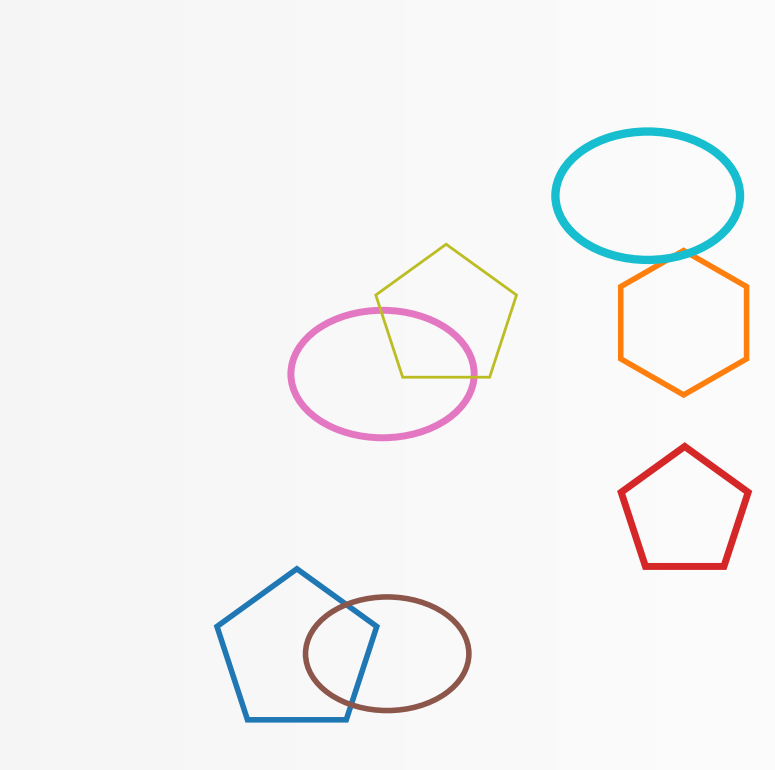[{"shape": "pentagon", "thickness": 2, "radius": 0.54, "center": [0.383, 0.153]}, {"shape": "hexagon", "thickness": 2, "radius": 0.47, "center": [0.882, 0.581]}, {"shape": "pentagon", "thickness": 2.5, "radius": 0.43, "center": [0.883, 0.334]}, {"shape": "oval", "thickness": 2, "radius": 0.53, "center": [0.5, 0.151]}, {"shape": "oval", "thickness": 2.5, "radius": 0.59, "center": [0.494, 0.514]}, {"shape": "pentagon", "thickness": 1, "radius": 0.48, "center": [0.576, 0.587]}, {"shape": "oval", "thickness": 3, "radius": 0.6, "center": [0.836, 0.746]}]